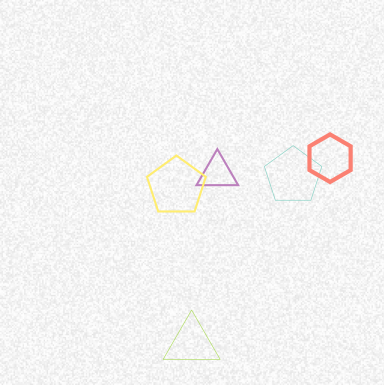[{"shape": "pentagon", "thickness": 0.5, "radius": 0.39, "center": [0.761, 0.543]}, {"shape": "hexagon", "thickness": 3, "radius": 0.31, "center": [0.857, 0.589]}, {"shape": "triangle", "thickness": 0.5, "radius": 0.43, "center": [0.498, 0.109]}, {"shape": "triangle", "thickness": 1.5, "radius": 0.31, "center": [0.565, 0.55]}, {"shape": "pentagon", "thickness": 1.5, "radius": 0.4, "center": [0.458, 0.516]}]